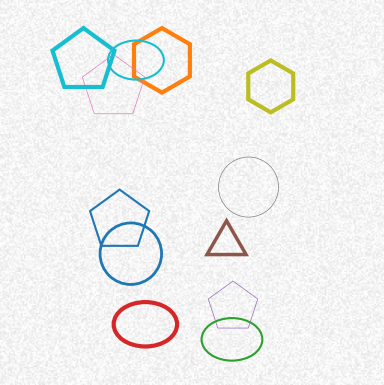[{"shape": "pentagon", "thickness": 1.5, "radius": 0.4, "center": [0.311, 0.427]}, {"shape": "circle", "thickness": 2, "radius": 0.4, "center": [0.34, 0.341]}, {"shape": "hexagon", "thickness": 3, "radius": 0.42, "center": [0.421, 0.843]}, {"shape": "oval", "thickness": 1.5, "radius": 0.39, "center": [0.603, 0.119]}, {"shape": "oval", "thickness": 3, "radius": 0.41, "center": [0.378, 0.158]}, {"shape": "pentagon", "thickness": 0.5, "radius": 0.34, "center": [0.605, 0.203]}, {"shape": "triangle", "thickness": 2.5, "radius": 0.29, "center": [0.588, 0.368]}, {"shape": "pentagon", "thickness": 0.5, "radius": 0.43, "center": [0.295, 0.773]}, {"shape": "circle", "thickness": 0.5, "radius": 0.39, "center": [0.646, 0.514]}, {"shape": "hexagon", "thickness": 3, "radius": 0.34, "center": [0.703, 0.776]}, {"shape": "oval", "thickness": 1.5, "radius": 0.36, "center": [0.353, 0.844]}, {"shape": "pentagon", "thickness": 3, "radius": 0.42, "center": [0.217, 0.842]}]